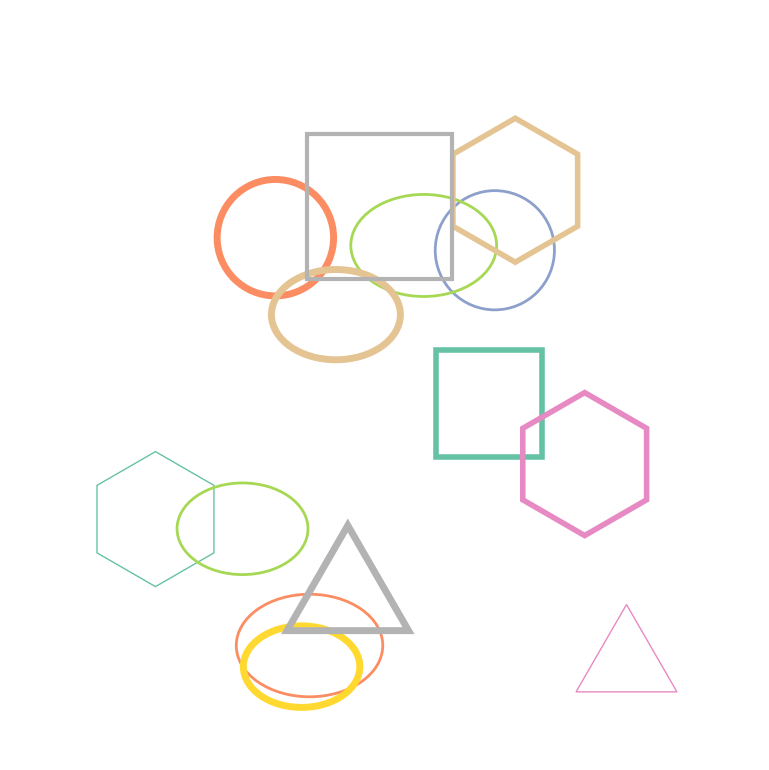[{"shape": "square", "thickness": 2, "radius": 0.34, "center": [0.635, 0.476]}, {"shape": "hexagon", "thickness": 0.5, "radius": 0.44, "center": [0.202, 0.326]}, {"shape": "circle", "thickness": 2.5, "radius": 0.38, "center": [0.358, 0.691]}, {"shape": "oval", "thickness": 1, "radius": 0.48, "center": [0.402, 0.162]}, {"shape": "circle", "thickness": 1, "radius": 0.39, "center": [0.643, 0.675]}, {"shape": "triangle", "thickness": 0.5, "radius": 0.38, "center": [0.814, 0.139]}, {"shape": "hexagon", "thickness": 2, "radius": 0.46, "center": [0.759, 0.397]}, {"shape": "oval", "thickness": 1, "radius": 0.47, "center": [0.55, 0.681]}, {"shape": "oval", "thickness": 1, "radius": 0.43, "center": [0.315, 0.313]}, {"shape": "oval", "thickness": 2.5, "radius": 0.38, "center": [0.392, 0.134]}, {"shape": "oval", "thickness": 2.5, "radius": 0.42, "center": [0.436, 0.591]}, {"shape": "hexagon", "thickness": 2, "radius": 0.47, "center": [0.669, 0.753]}, {"shape": "square", "thickness": 1.5, "radius": 0.47, "center": [0.493, 0.731]}, {"shape": "triangle", "thickness": 2.5, "radius": 0.46, "center": [0.452, 0.227]}]